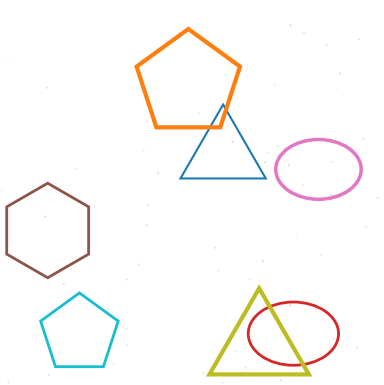[{"shape": "triangle", "thickness": 1.5, "radius": 0.64, "center": [0.58, 0.6]}, {"shape": "pentagon", "thickness": 3, "radius": 0.71, "center": [0.489, 0.783]}, {"shape": "oval", "thickness": 2, "radius": 0.59, "center": [0.762, 0.133]}, {"shape": "hexagon", "thickness": 2, "radius": 0.61, "center": [0.124, 0.401]}, {"shape": "oval", "thickness": 2.5, "radius": 0.55, "center": [0.827, 0.56]}, {"shape": "triangle", "thickness": 3, "radius": 0.75, "center": [0.673, 0.102]}, {"shape": "pentagon", "thickness": 2, "radius": 0.53, "center": [0.206, 0.133]}]